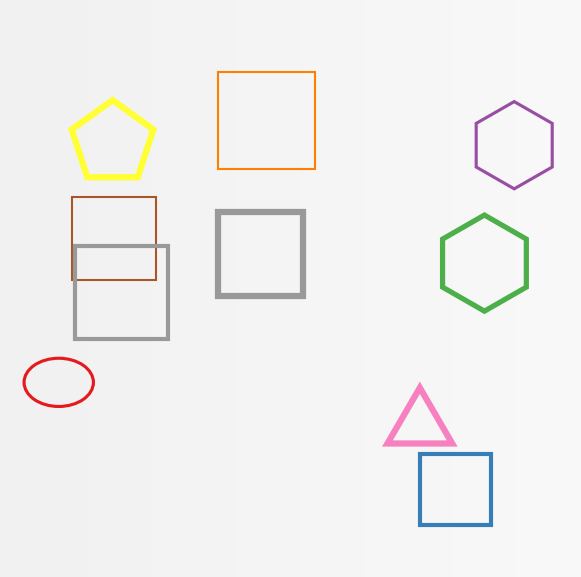[{"shape": "oval", "thickness": 1.5, "radius": 0.3, "center": [0.101, 0.337]}, {"shape": "square", "thickness": 2, "radius": 0.3, "center": [0.784, 0.152]}, {"shape": "hexagon", "thickness": 2.5, "radius": 0.42, "center": [0.833, 0.544]}, {"shape": "hexagon", "thickness": 1.5, "radius": 0.38, "center": [0.885, 0.748]}, {"shape": "square", "thickness": 1, "radius": 0.42, "center": [0.459, 0.791]}, {"shape": "pentagon", "thickness": 3, "radius": 0.37, "center": [0.194, 0.752]}, {"shape": "square", "thickness": 1, "radius": 0.36, "center": [0.197, 0.586]}, {"shape": "triangle", "thickness": 3, "radius": 0.32, "center": [0.722, 0.263]}, {"shape": "square", "thickness": 2, "radius": 0.4, "center": [0.21, 0.493]}, {"shape": "square", "thickness": 3, "radius": 0.37, "center": [0.448, 0.559]}]